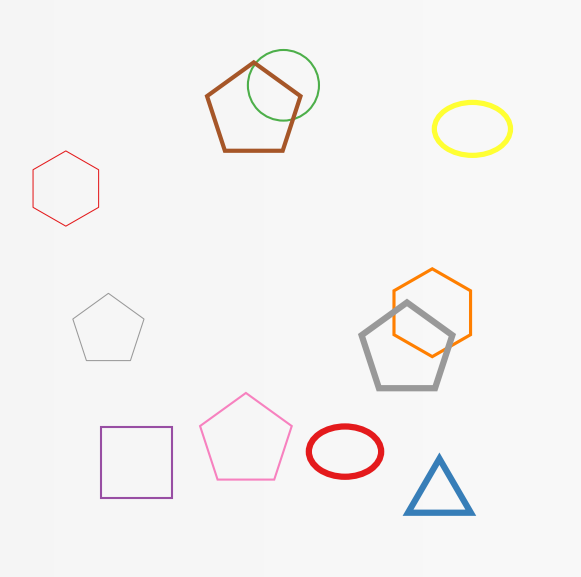[{"shape": "oval", "thickness": 3, "radius": 0.31, "center": [0.594, 0.217]}, {"shape": "hexagon", "thickness": 0.5, "radius": 0.33, "center": [0.113, 0.673]}, {"shape": "triangle", "thickness": 3, "radius": 0.31, "center": [0.756, 0.142]}, {"shape": "circle", "thickness": 1, "radius": 0.31, "center": [0.488, 0.851]}, {"shape": "square", "thickness": 1, "radius": 0.31, "center": [0.235, 0.198]}, {"shape": "hexagon", "thickness": 1.5, "radius": 0.38, "center": [0.744, 0.458]}, {"shape": "oval", "thickness": 2.5, "radius": 0.33, "center": [0.813, 0.776]}, {"shape": "pentagon", "thickness": 2, "radius": 0.42, "center": [0.437, 0.807]}, {"shape": "pentagon", "thickness": 1, "radius": 0.41, "center": [0.423, 0.236]}, {"shape": "pentagon", "thickness": 3, "radius": 0.41, "center": [0.7, 0.393]}, {"shape": "pentagon", "thickness": 0.5, "radius": 0.32, "center": [0.187, 0.427]}]